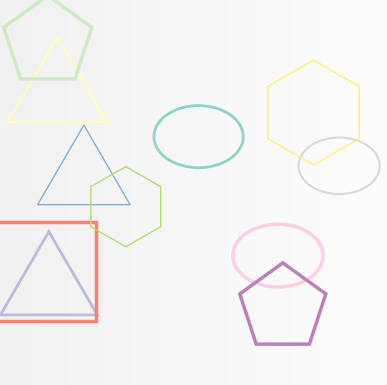[{"shape": "oval", "thickness": 2, "radius": 0.58, "center": [0.512, 0.645]}, {"shape": "triangle", "thickness": 1.5, "radius": 0.74, "center": [0.148, 0.757]}, {"shape": "triangle", "thickness": 2, "radius": 0.72, "center": [0.126, 0.254]}, {"shape": "square", "thickness": 2.5, "radius": 0.64, "center": [0.118, 0.295]}, {"shape": "triangle", "thickness": 1, "radius": 0.69, "center": [0.216, 0.537]}, {"shape": "hexagon", "thickness": 1, "radius": 0.52, "center": [0.325, 0.463]}, {"shape": "oval", "thickness": 2.5, "radius": 0.58, "center": [0.717, 0.336]}, {"shape": "oval", "thickness": 1.5, "radius": 0.52, "center": [0.875, 0.569]}, {"shape": "pentagon", "thickness": 2.5, "radius": 0.58, "center": [0.73, 0.201]}, {"shape": "pentagon", "thickness": 2.5, "radius": 0.6, "center": [0.123, 0.892]}, {"shape": "hexagon", "thickness": 1, "radius": 0.68, "center": [0.809, 0.708]}]